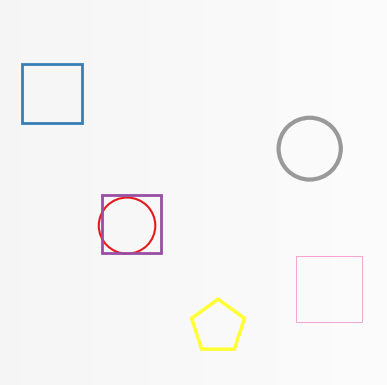[{"shape": "circle", "thickness": 1.5, "radius": 0.36, "center": [0.328, 0.414]}, {"shape": "square", "thickness": 2, "radius": 0.38, "center": [0.135, 0.757]}, {"shape": "square", "thickness": 2, "radius": 0.38, "center": [0.34, 0.418]}, {"shape": "pentagon", "thickness": 2.5, "radius": 0.36, "center": [0.563, 0.151]}, {"shape": "square", "thickness": 0.5, "radius": 0.42, "center": [0.85, 0.25]}, {"shape": "circle", "thickness": 3, "radius": 0.4, "center": [0.799, 0.614]}]